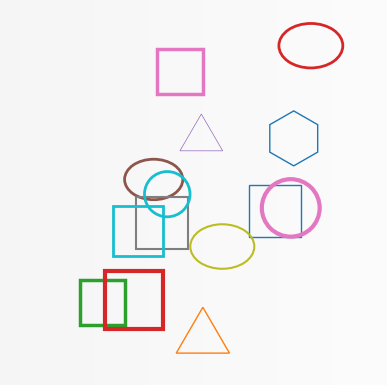[{"shape": "hexagon", "thickness": 1, "radius": 0.36, "center": [0.758, 0.641]}, {"shape": "square", "thickness": 1, "radius": 0.34, "center": [0.71, 0.451]}, {"shape": "triangle", "thickness": 1, "radius": 0.4, "center": [0.523, 0.122]}, {"shape": "square", "thickness": 2.5, "radius": 0.29, "center": [0.265, 0.215]}, {"shape": "oval", "thickness": 2, "radius": 0.41, "center": [0.802, 0.881]}, {"shape": "square", "thickness": 3, "radius": 0.37, "center": [0.345, 0.221]}, {"shape": "triangle", "thickness": 0.5, "radius": 0.32, "center": [0.52, 0.64]}, {"shape": "oval", "thickness": 2, "radius": 0.38, "center": [0.397, 0.534]}, {"shape": "square", "thickness": 2.5, "radius": 0.3, "center": [0.465, 0.814]}, {"shape": "circle", "thickness": 3, "radius": 0.37, "center": [0.75, 0.46]}, {"shape": "square", "thickness": 1.5, "radius": 0.34, "center": [0.417, 0.421]}, {"shape": "oval", "thickness": 1.5, "radius": 0.41, "center": [0.574, 0.36]}, {"shape": "square", "thickness": 2, "radius": 0.32, "center": [0.356, 0.4]}, {"shape": "circle", "thickness": 2, "radius": 0.29, "center": [0.432, 0.496]}]